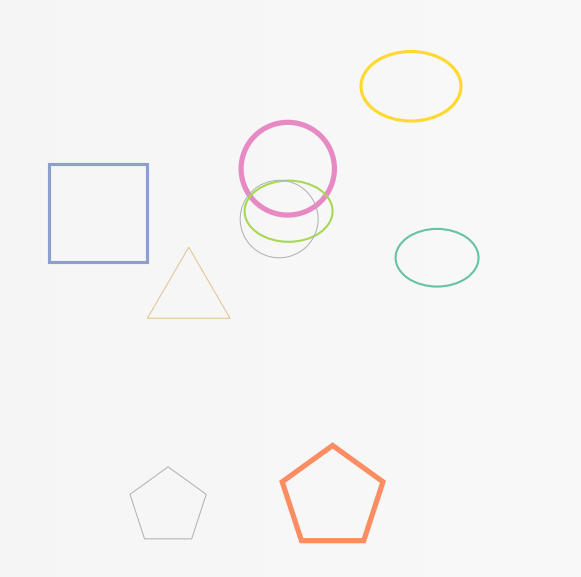[{"shape": "oval", "thickness": 1, "radius": 0.36, "center": [0.752, 0.553]}, {"shape": "pentagon", "thickness": 2.5, "radius": 0.46, "center": [0.572, 0.137]}, {"shape": "square", "thickness": 1.5, "radius": 0.42, "center": [0.168, 0.631]}, {"shape": "circle", "thickness": 2.5, "radius": 0.4, "center": [0.495, 0.707]}, {"shape": "oval", "thickness": 1, "radius": 0.38, "center": [0.496, 0.633]}, {"shape": "oval", "thickness": 1.5, "radius": 0.43, "center": [0.707, 0.85]}, {"shape": "triangle", "thickness": 0.5, "radius": 0.41, "center": [0.325, 0.489]}, {"shape": "circle", "thickness": 0.5, "radius": 0.34, "center": [0.48, 0.62]}, {"shape": "pentagon", "thickness": 0.5, "radius": 0.34, "center": [0.289, 0.122]}]